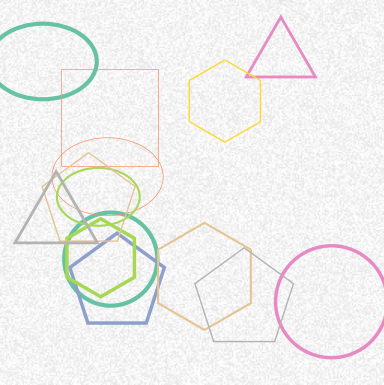[{"shape": "oval", "thickness": 3, "radius": 0.7, "center": [0.111, 0.84]}, {"shape": "circle", "thickness": 3, "radius": 0.6, "center": [0.288, 0.327]}, {"shape": "oval", "thickness": 0.5, "radius": 0.72, "center": [0.279, 0.541]}, {"shape": "square", "thickness": 0.5, "radius": 0.63, "center": [0.284, 0.695]}, {"shape": "pentagon", "thickness": 2.5, "radius": 0.64, "center": [0.304, 0.265]}, {"shape": "triangle", "thickness": 2, "radius": 0.52, "center": [0.729, 0.852]}, {"shape": "circle", "thickness": 2.5, "radius": 0.73, "center": [0.861, 0.216]}, {"shape": "oval", "thickness": 1.5, "radius": 0.54, "center": [0.255, 0.489]}, {"shape": "hexagon", "thickness": 2.5, "radius": 0.51, "center": [0.262, 0.33]}, {"shape": "hexagon", "thickness": 1, "radius": 0.53, "center": [0.584, 0.737]}, {"shape": "pentagon", "thickness": 1, "radius": 0.63, "center": [0.23, 0.476]}, {"shape": "hexagon", "thickness": 1.5, "radius": 0.7, "center": [0.531, 0.282]}, {"shape": "triangle", "thickness": 2, "radius": 0.62, "center": [0.146, 0.431]}, {"shape": "pentagon", "thickness": 1, "radius": 0.67, "center": [0.634, 0.222]}]